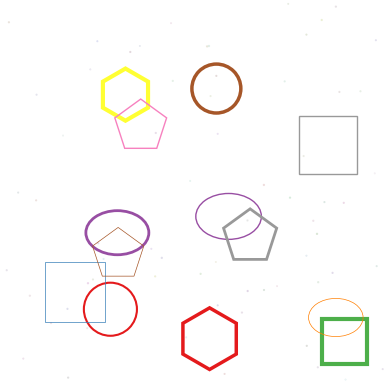[{"shape": "circle", "thickness": 1.5, "radius": 0.34, "center": [0.287, 0.197]}, {"shape": "hexagon", "thickness": 2.5, "radius": 0.4, "center": [0.544, 0.12]}, {"shape": "square", "thickness": 0.5, "radius": 0.39, "center": [0.195, 0.241]}, {"shape": "square", "thickness": 3, "radius": 0.29, "center": [0.895, 0.113]}, {"shape": "oval", "thickness": 1, "radius": 0.43, "center": [0.594, 0.438]}, {"shape": "oval", "thickness": 2, "radius": 0.41, "center": [0.305, 0.396]}, {"shape": "oval", "thickness": 0.5, "radius": 0.35, "center": [0.872, 0.175]}, {"shape": "hexagon", "thickness": 3, "radius": 0.34, "center": [0.326, 0.754]}, {"shape": "pentagon", "thickness": 0.5, "radius": 0.35, "center": [0.307, 0.339]}, {"shape": "circle", "thickness": 2.5, "radius": 0.32, "center": [0.562, 0.77]}, {"shape": "pentagon", "thickness": 1, "radius": 0.35, "center": [0.366, 0.672]}, {"shape": "square", "thickness": 1, "radius": 0.37, "center": [0.852, 0.624]}, {"shape": "pentagon", "thickness": 2, "radius": 0.36, "center": [0.65, 0.385]}]